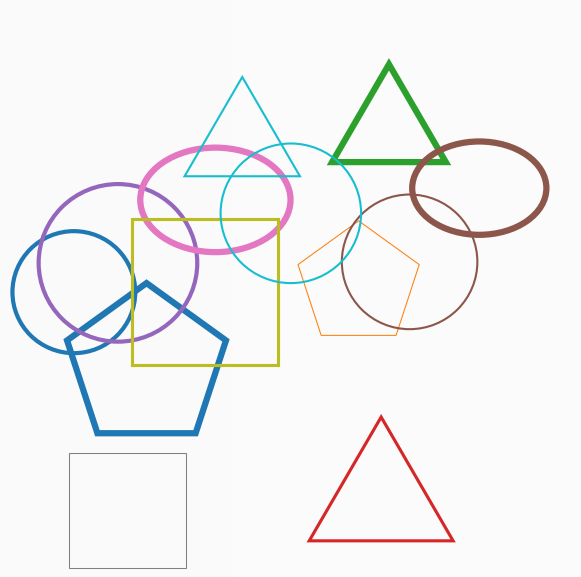[{"shape": "circle", "thickness": 2, "radius": 0.53, "center": [0.127, 0.493]}, {"shape": "pentagon", "thickness": 3, "radius": 0.72, "center": [0.252, 0.365]}, {"shape": "pentagon", "thickness": 0.5, "radius": 0.55, "center": [0.617, 0.507]}, {"shape": "triangle", "thickness": 3, "radius": 0.56, "center": [0.669, 0.775]}, {"shape": "triangle", "thickness": 1.5, "radius": 0.71, "center": [0.656, 0.134]}, {"shape": "circle", "thickness": 2, "radius": 0.68, "center": [0.203, 0.544]}, {"shape": "circle", "thickness": 1, "radius": 0.58, "center": [0.705, 0.546]}, {"shape": "oval", "thickness": 3, "radius": 0.58, "center": [0.825, 0.673]}, {"shape": "oval", "thickness": 3, "radius": 0.65, "center": [0.371, 0.653]}, {"shape": "square", "thickness": 0.5, "radius": 0.5, "center": [0.219, 0.115]}, {"shape": "square", "thickness": 1.5, "radius": 0.63, "center": [0.353, 0.494]}, {"shape": "circle", "thickness": 1, "radius": 0.6, "center": [0.5, 0.63]}, {"shape": "triangle", "thickness": 1, "radius": 0.57, "center": [0.417, 0.751]}]